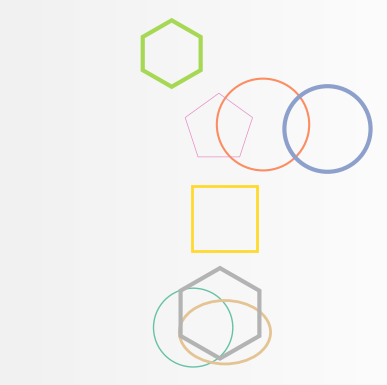[{"shape": "circle", "thickness": 1, "radius": 0.51, "center": [0.498, 0.149]}, {"shape": "circle", "thickness": 1.5, "radius": 0.6, "center": [0.679, 0.677]}, {"shape": "circle", "thickness": 3, "radius": 0.56, "center": [0.845, 0.665]}, {"shape": "pentagon", "thickness": 0.5, "radius": 0.46, "center": [0.565, 0.666]}, {"shape": "hexagon", "thickness": 3, "radius": 0.43, "center": [0.443, 0.861]}, {"shape": "square", "thickness": 2, "radius": 0.42, "center": [0.579, 0.433]}, {"shape": "oval", "thickness": 2, "radius": 0.59, "center": [0.581, 0.137]}, {"shape": "hexagon", "thickness": 3, "radius": 0.59, "center": [0.568, 0.186]}]